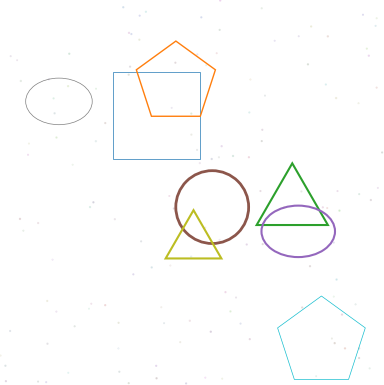[{"shape": "square", "thickness": 0.5, "radius": 0.56, "center": [0.407, 0.7]}, {"shape": "pentagon", "thickness": 1, "radius": 0.54, "center": [0.457, 0.785]}, {"shape": "triangle", "thickness": 1.5, "radius": 0.53, "center": [0.759, 0.469]}, {"shape": "oval", "thickness": 1.5, "radius": 0.48, "center": [0.775, 0.399]}, {"shape": "circle", "thickness": 2, "radius": 0.47, "center": [0.551, 0.462]}, {"shape": "oval", "thickness": 0.5, "radius": 0.43, "center": [0.153, 0.737]}, {"shape": "triangle", "thickness": 1.5, "radius": 0.42, "center": [0.503, 0.37]}, {"shape": "pentagon", "thickness": 0.5, "radius": 0.6, "center": [0.835, 0.111]}]